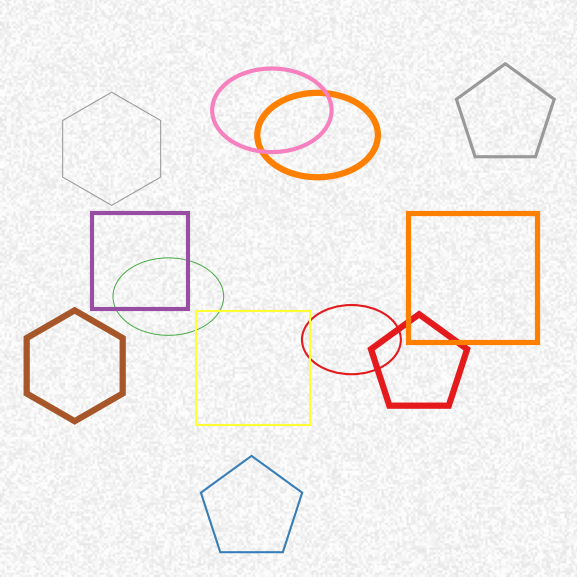[{"shape": "oval", "thickness": 1, "radius": 0.43, "center": [0.609, 0.411]}, {"shape": "pentagon", "thickness": 3, "radius": 0.44, "center": [0.726, 0.367]}, {"shape": "pentagon", "thickness": 1, "radius": 0.46, "center": [0.436, 0.118]}, {"shape": "oval", "thickness": 0.5, "radius": 0.48, "center": [0.291, 0.486]}, {"shape": "square", "thickness": 2, "radius": 0.41, "center": [0.242, 0.547]}, {"shape": "square", "thickness": 2.5, "radius": 0.56, "center": [0.818, 0.519]}, {"shape": "oval", "thickness": 3, "radius": 0.52, "center": [0.55, 0.765]}, {"shape": "square", "thickness": 1, "radius": 0.49, "center": [0.438, 0.362]}, {"shape": "hexagon", "thickness": 3, "radius": 0.48, "center": [0.129, 0.366]}, {"shape": "oval", "thickness": 2, "radius": 0.52, "center": [0.471, 0.808]}, {"shape": "pentagon", "thickness": 1.5, "radius": 0.45, "center": [0.875, 0.8]}, {"shape": "hexagon", "thickness": 0.5, "radius": 0.49, "center": [0.193, 0.742]}]